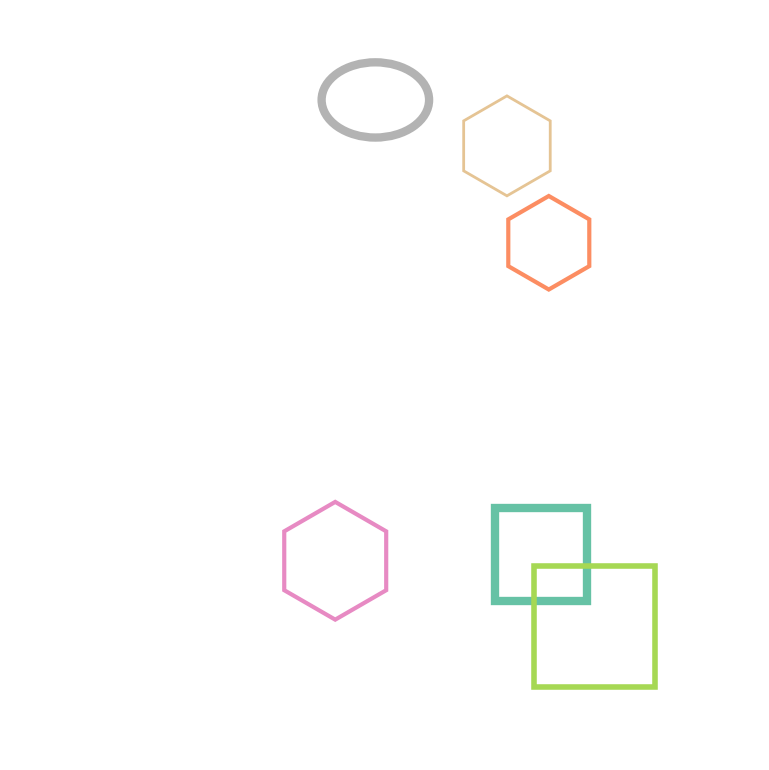[{"shape": "square", "thickness": 3, "radius": 0.3, "center": [0.703, 0.28]}, {"shape": "hexagon", "thickness": 1.5, "radius": 0.3, "center": [0.713, 0.685]}, {"shape": "hexagon", "thickness": 1.5, "radius": 0.38, "center": [0.435, 0.272]}, {"shape": "square", "thickness": 2, "radius": 0.39, "center": [0.772, 0.187]}, {"shape": "hexagon", "thickness": 1, "radius": 0.32, "center": [0.658, 0.811]}, {"shape": "oval", "thickness": 3, "radius": 0.35, "center": [0.487, 0.87]}]